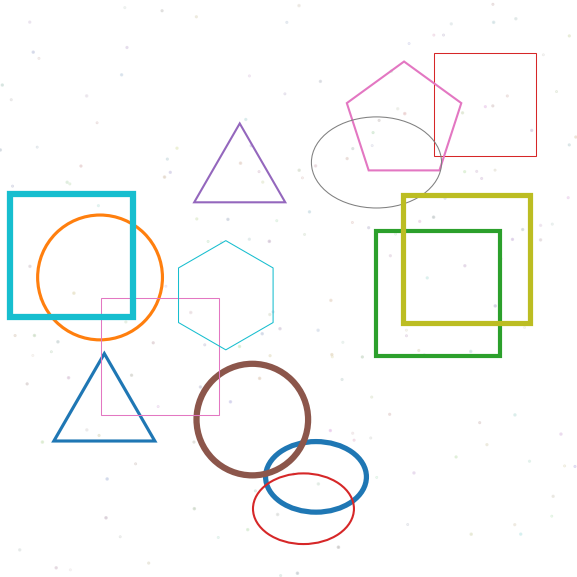[{"shape": "oval", "thickness": 2.5, "radius": 0.44, "center": [0.547, 0.173]}, {"shape": "triangle", "thickness": 1.5, "radius": 0.5, "center": [0.181, 0.286]}, {"shape": "circle", "thickness": 1.5, "radius": 0.54, "center": [0.173, 0.519]}, {"shape": "square", "thickness": 2, "radius": 0.54, "center": [0.759, 0.491]}, {"shape": "oval", "thickness": 1, "radius": 0.44, "center": [0.525, 0.118]}, {"shape": "square", "thickness": 0.5, "radius": 0.45, "center": [0.84, 0.818]}, {"shape": "triangle", "thickness": 1, "radius": 0.46, "center": [0.415, 0.694]}, {"shape": "circle", "thickness": 3, "radius": 0.48, "center": [0.437, 0.273]}, {"shape": "pentagon", "thickness": 1, "radius": 0.52, "center": [0.7, 0.788]}, {"shape": "square", "thickness": 0.5, "radius": 0.51, "center": [0.277, 0.382]}, {"shape": "oval", "thickness": 0.5, "radius": 0.56, "center": [0.652, 0.718]}, {"shape": "square", "thickness": 2.5, "radius": 0.55, "center": [0.808, 0.551]}, {"shape": "square", "thickness": 3, "radius": 0.53, "center": [0.124, 0.557]}, {"shape": "hexagon", "thickness": 0.5, "radius": 0.47, "center": [0.391, 0.488]}]